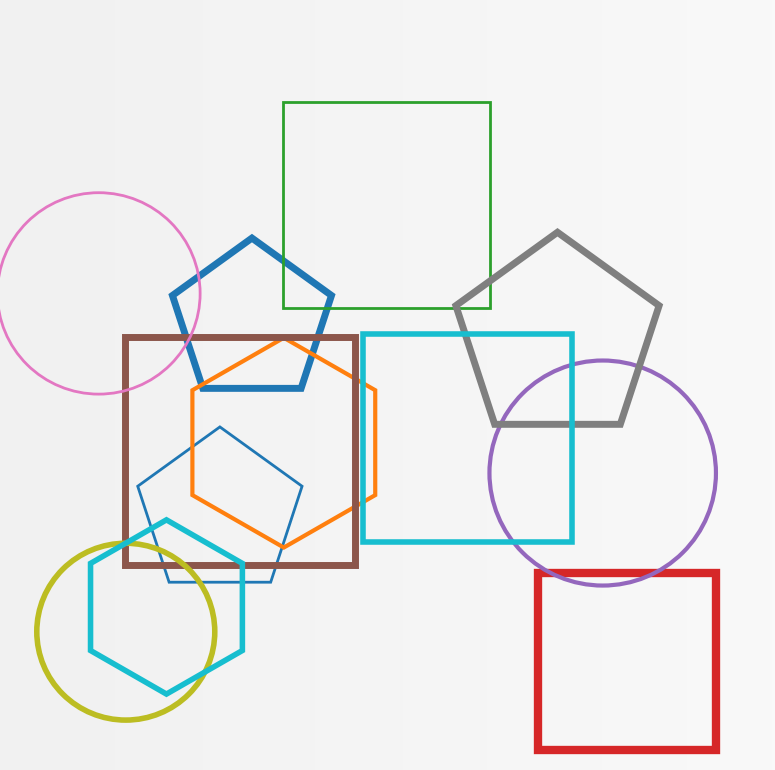[{"shape": "pentagon", "thickness": 1, "radius": 0.56, "center": [0.284, 0.334]}, {"shape": "pentagon", "thickness": 2.5, "radius": 0.54, "center": [0.325, 0.583]}, {"shape": "hexagon", "thickness": 1.5, "radius": 0.68, "center": [0.366, 0.425]}, {"shape": "square", "thickness": 1, "radius": 0.67, "center": [0.499, 0.734]}, {"shape": "square", "thickness": 3, "radius": 0.57, "center": [0.809, 0.141]}, {"shape": "circle", "thickness": 1.5, "radius": 0.73, "center": [0.778, 0.386]}, {"shape": "square", "thickness": 2.5, "radius": 0.74, "center": [0.31, 0.414]}, {"shape": "circle", "thickness": 1, "radius": 0.65, "center": [0.127, 0.619]}, {"shape": "pentagon", "thickness": 2.5, "radius": 0.69, "center": [0.719, 0.56]}, {"shape": "circle", "thickness": 2, "radius": 0.57, "center": [0.162, 0.18]}, {"shape": "hexagon", "thickness": 2, "radius": 0.57, "center": [0.215, 0.212]}, {"shape": "square", "thickness": 2, "radius": 0.68, "center": [0.603, 0.432]}]